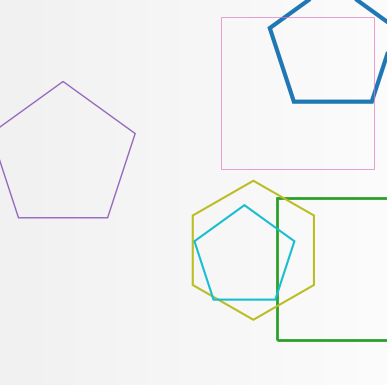[{"shape": "pentagon", "thickness": 3, "radius": 0.85, "center": [0.859, 0.874]}, {"shape": "square", "thickness": 2, "radius": 0.92, "center": [0.899, 0.301]}, {"shape": "pentagon", "thickness": 1, "radius": 0.98, "center": [0.163, 0.593]}, {"shape": "square", "thickness": 0.5, "radius": 0.99, "center": [0.767, 0.758]}, {"shape": "hexagon", "thickness": 1.5, "radius": 0.9, "center": [0.654, 0.35]}, {"shape": "pentagon", "thickness": 1.5, "radius": 0.68, "center": [0.631, 0.331]}]